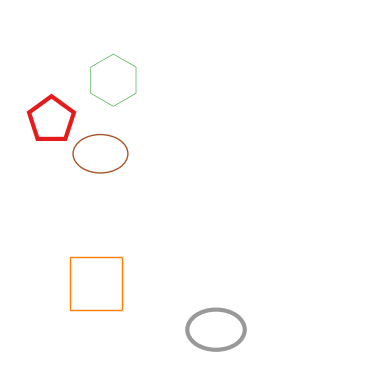[{"shape": "pentagon", "thickness": 3, "radius": 0.31, "center": [0.134, 0.689]}, {"shape": "hexagon", "thickness": 0.5, "radius": 0.34, "center": [0.294, 0.792]}, {"shape": "square", "thickness": 1, "radius": 0.34, "center": [0.249, 0.264]}, {"shape": "oval", "thickness": 1, "radius": 0.36, "center": [0.261, 0.601]}, {"shape": "oval", "thickness": 3, "radius": 0.37, "center": [0.561, 0.144]}]